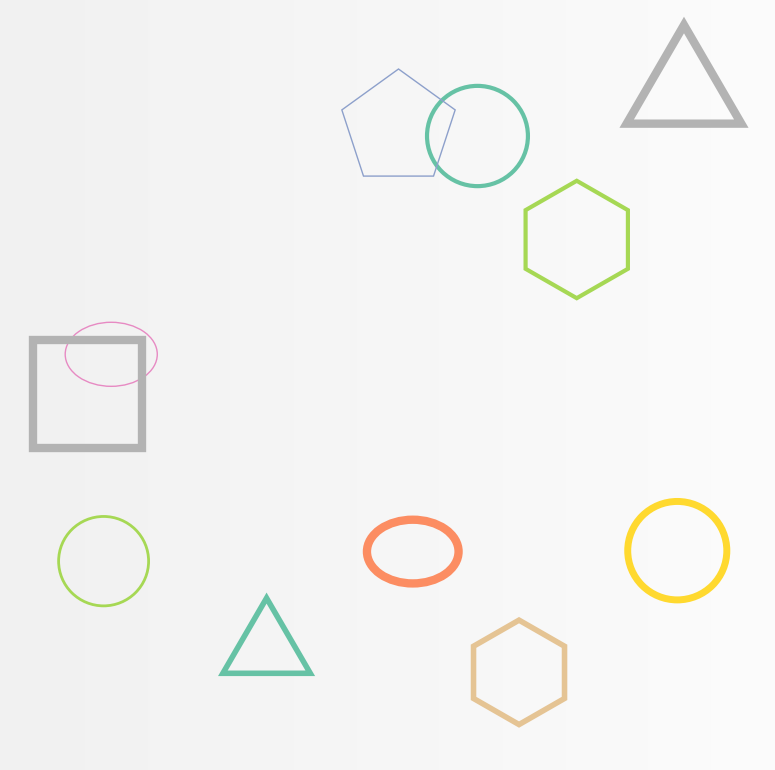[{"shape": "triangle", "thickness": 2, "radius": 0.33, "center": [0.344, 0.158]}, {"shape": "circle", "thickness": 1.5, "radius": 0.33, "center": [0.616, 0.823]}, {"shape": "oval", "thickness": 3, "radius": 0.3, "center": [0.533, 0.284]}, {"shape": "pentagon", "thickness": 0.5, "radius": 0.38, "center": [0.514, 0.834]}, {"shape": "oval", "thickness": 0.5, "radius": 0.3, "center": [0.144, 0.54]}, {"shape": "hexagon", "thickness": 1.5, "radius": 0.38, "center": [0.744, 0.689]}, {"shape": "circle", "thickness": 1, "radius": 0.29, "center": [0.134, 0.271]}, {"shape": "circle", "thickness": 2.5, "radius": 0.32, "center": [0.874, 0.285]}, {"shape": "hexagon", "thickness": 2, "radius": 0.34, "center": [0.67, 0.127]}, {"shape": "square", "thickness": 3, "radius": 0.35, "center": [0.113, 0.488]}, {"shape": "triangle", "thickness": 3, "radius": 0.43, "center": [0.883, 0.882]}]